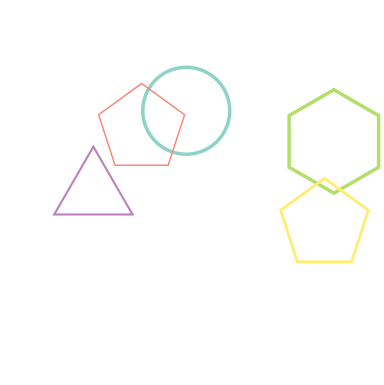[{"shape": "circle", "thickness": 2.5, "radius": 0.56, "center": [0.484, 0.712]}, {"shape": "pentagon", "thickness": 1, "radius": 0.59, "center": [0.368, 0.666]}, {"shape": "hexagon", "thickness": 2.5, "radius": 0.67, "center": [0.867, 0.633]}, {"shape": "triangle", "thickness": 1.5, "radius": 0.59, "center": [0.243, 0.502]}, {"shape": "pentagon", "thickness": 2, "radius": 0.6, "center": [0.843, 0.417]}]